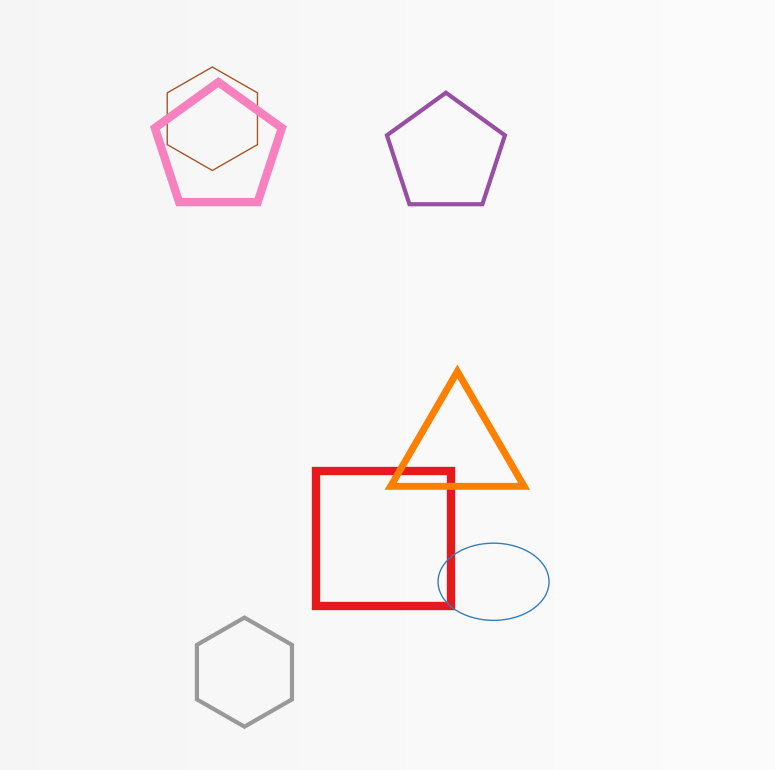[{"shape": "square", "thickness": 3, "radius": 0.44, "center": [0.495, 0.301]}, {"shape": "oval", "thickness": 0.5, "radius": 0.36, "center": [0.637, 0.244]}, {"shape": "pentagon", "thickness": 1.5, "radius": 0.4, "center": [0.575, 0.8]}, {"shape": "triangle", "thickness": 2.5, "radius": 0.5, "center": [0.59, 0.418]}, {"shape": "hexagon", "thickness": 0.5, "radius": 0.34, "center": [0.274, 0.846]}, {"shape": "pentagon", "thickness": 3, "radius": 0.43, "center": [0.282, 0.807]}, {"shape": "hexagon", "thickness": 1.5, "radius": 0.35, "center": [0.315, 0.127]}]